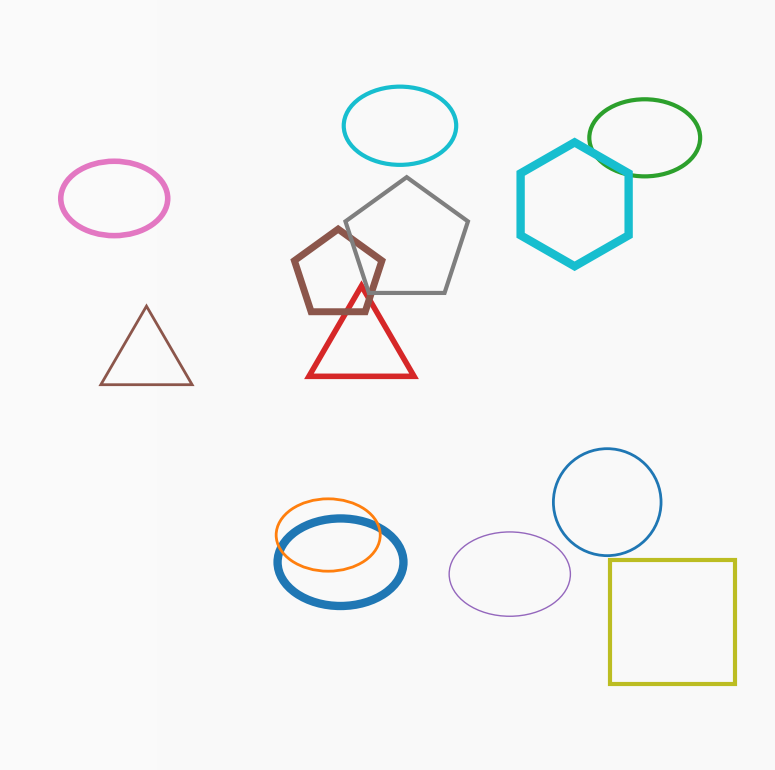[{"shape": "circle", "thickness": 1, "radius": 0.35, "center": [0.784, 0.348]}, {"shape": "oval", "thickness": 3, "radius": 0.41, "center": [0.439, 0.27]}, {"shape": "oval", "thickness": 1, "radius": 0.34, "center": [0.423, 0.305]}, {"shape": "oval", "thickness": 1.5, "radius": 0.36, "center": [0.832, 0.821]}, {"shape": "triangle", "thickness": 2, "radius": 0.39, "center": [0.466, 0.55]}, {"shape": "oval", "thickness": 0.5, "radius": 0.39, "center": [0.658, 0.254]}, {"shape": "triangle", "thickness": 1, "radius": 0.34, "center": [0.189, 0.534]}, {"shape": "pentagon", "thickness": 2.5, "radius": 0.3, "center": [0.436, 0.643]}, {"shape": "oval", "thickness": 2, "radius": 0.35, "center": [0.147, 0.742]}, {"shape": "pentagon", "thickness": 1.5, "radius": 0.42, "center": [0.525, 0.687]}, {"shape": "square", "thickness": 1.5, "radius": 0.4, "center": [0.868, 0.192]}, {"shape": "hexagon", "thickness": 3, "radius": 0.4, "center": [0.741, 0.735]}, {"shape": "oval", "thickness": 1.5, "radius": 0.36, "center": [0.516, 0.837]}]